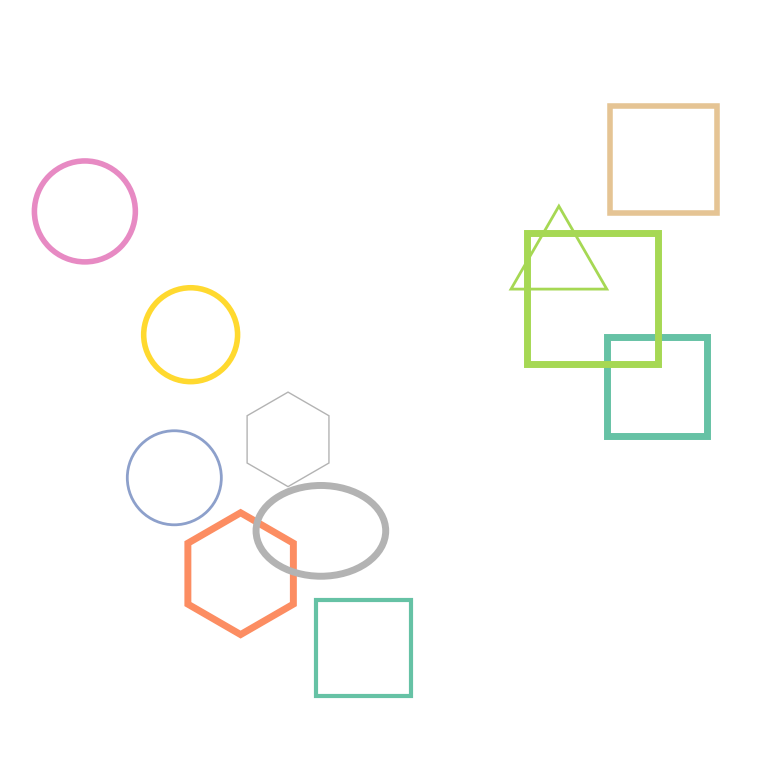[{"shape": "square", "thickness": 1.5, "radius": 0.31, "center": [0.472, 0.158]}, {"shape": "square", "thickness": 2.5, "radius": 0.32, "center": [0.853, 0.498]}, {"shape": "hexagon", "thickness": 2.5, "radius": 0.4, "center": [0.312, 0.255]}, {"shape": "circle", "thickness": 1, "radius": 0.31, "center": [0.226, 0.38]}, {"shape": "circle", "thickness": 2, "radius": 0.33, "center": [0.11, 0.725]}, {"shape": "square", "thickness": 2.5, "radius": 0.42, "center": [0.769, 0.613]}, {"shape": "triangle", "thickness": 1, "radius": 0.36, "center": [0.726, 0.66]}, {"shape": "circle", "thickness": 2, "radius": 0.3, "center": [0.248, 0.565]}, {"shape": "square", "thickness": 2, "radius": 0.35, "center": [0.862, 0.793]}, {"shape": "oval", "thickness": 2.5, "radius": 0.42, "center": [0.417, 0.311]}, {"shape": "hexagon", "thickness": 0.5, "radius": 0.31, "center": [0.374, 0.429]}]